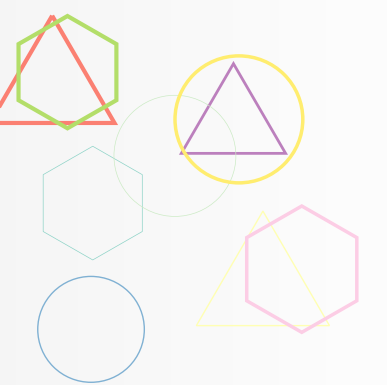[{"shape": "hexagon", "thickness": 0.5, "radius": 0.74, "center": [0.239, 0.472]}, {"shape": "triangle", "thickness": 1, "radius": 0.99, "center": [0.679, 0.253]}, {"shape": "triangle", "thickness": 3, "radius": 0.93, "center": [0.135, 0.773]}, {"shape": "circle", "thickness": 1, "radius": 0.69, "center": [0.235, 0.145]}, {"shape": "hexagon", "thickness": 3, "radius": 0.73, "center": [0.174, 0.813]}, {"shape": "hexagon", "thickness": 2.5, "radius": 0.82, "center": [0.779, 0.301]}, {"shape": "triangle", "thickness": 2, "radius": 0.78, "center": [0.603, 0.679]}, {"shape": "circle", "thickness": 0.5, "radius": 0.79, "center": [0.451, 0.595]}, {"shape": "circle", "thickness": 2.5, "radius": 0.82, "center": [0.617, 0.69]}]